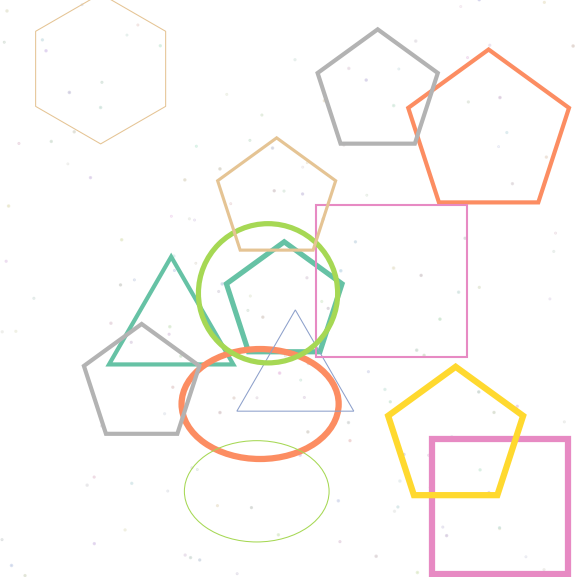[{"shape": "triangle", "thickness": 2, "radius": 0.62, "center": [0.296, 0.43]}, {"shape": "pentagon", "thickness": 2.5, "radius": 0.53, "center": [0.492, 0.475]}, {"shape": "oval", "thickness": 3, "radius": 0.68, "center": [0.45, 0.3]}, {"shape": "pentagon", "thickness": 2, "radius": 0.73, "center": [0.846, 0.767]}, {"shape": "triangle", "thickness": 0.5, "radius": 0.58, "center": [0.511, 0.346]}, {"shape": "square", "thickness": 3, "radius": 0.59, "center": [0.866, 0.122]}, {"shape": "square", "thickness": 1, "radius": 0.66, "center": [0.678, 0.513]}, {"shape": "circle", "thickness": 2.5, "radius": 0.6, "center": [0.464, 0.491]}, {"shape": "oval", "thickness": 0.5, "radius": 0.63, "center": [0.445, 0.148]}, {"shape": "pentagon", "thickness": 3, "radius": 0.61, "center": [0.789, 0.241]}, {"shape": "pentagon", "thickness": 1.5, "radius": 0.54, "center": [0.479, 0.653]}, {"shape": "hexagon", "thickness": 0.5, "radius": 0.65, "center": [0.174, 0.88]}, {"shape": "pentagon", "thickness": 2, "radius": 0.55, "center": [0.654, 0.839]}, {"shape": "pentagon", "thickness": 2, "radius": 0.53, "center": [0.245, 0.333]}]